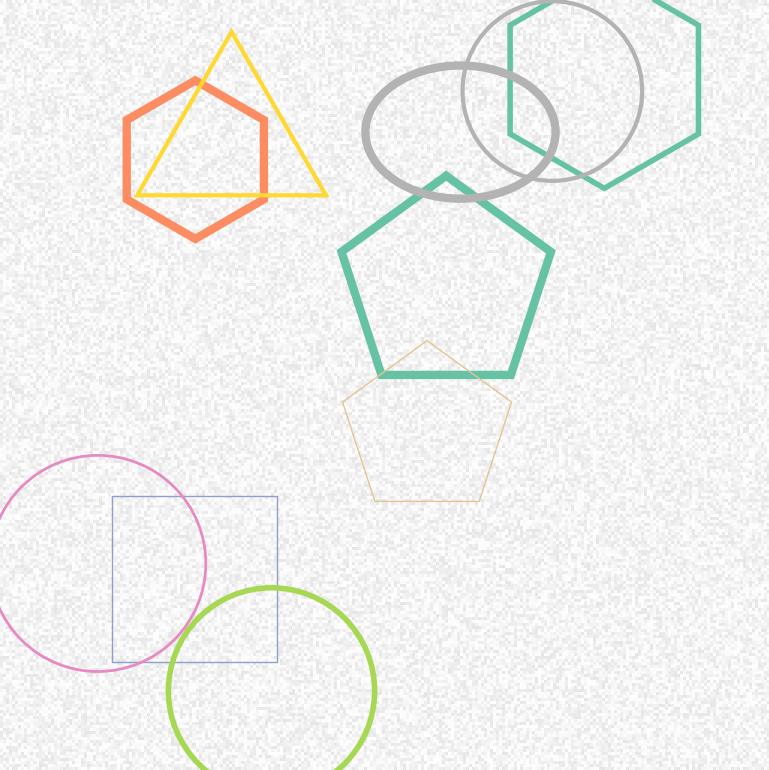[{"shape": "hexagon", "thickness": 2, "radius": 0.71, "center": [0.785, 0.897]}, {"shape": "pentagon", "thickness": 3, "radius": 0.71, "center": [0.579, 0.629]}, {"shape": "hexagon", "thickness": 3, "radius": 0.51, "center": [0.254, 0.793]}, {"shape": "square", "thickness": 0.5, "radius": 0.54, "center": [0.252, 0.248]}, {"shape": "circle", "thickness": 1, "radius": 0.7, "center": [0.127, 0.268]}, {"shape": "circle", "thickness": 2, "radius": 0.67, "center": [0.353, 0.103]}, {"shape": "triangle", "thickness": 1.5, "radius": 0.71, "center": [0.301, 0.817]}, {"shape": "pentagon", "thickness": 0.5, "radius": 0.58, "center": [0.555, 0.442]}, {"shape": "oval", "thickness": 3, "radius": 0.62, "center": [0.598, 0.828]}, {"shape": "circle", "thickness": 1.5, "radius": 0.58, "center": [0.717, 0.882]}]